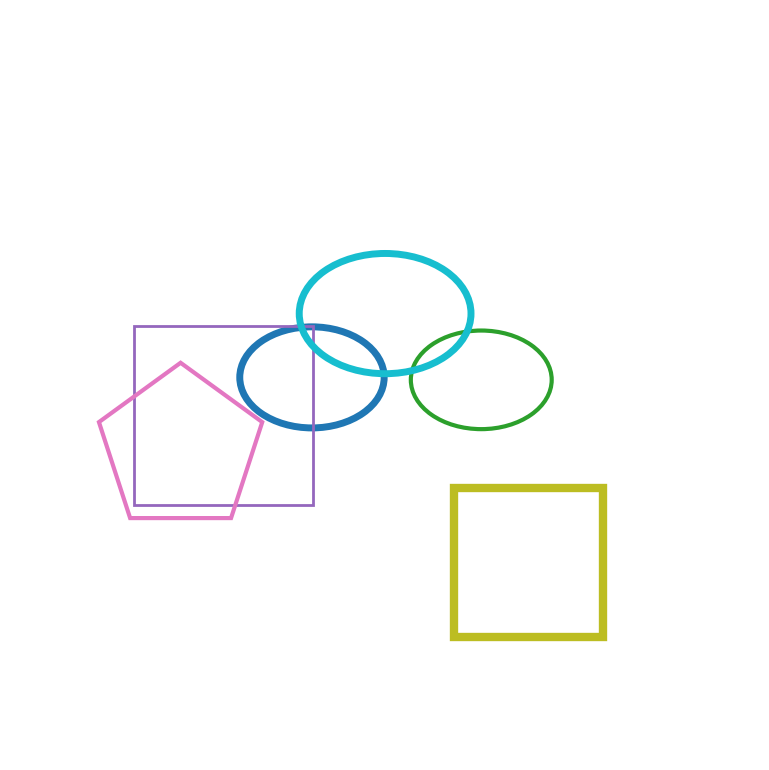[{"shape": "oval", "thickness": 2.5, "radius": 0.47, "center": [0.405, 0.51]}, {"shape": "oval", "thickness": 1.5, "radius": 0.46, "center": [0.625, 0.507]}, {"shape": "square", "thickness": 1, "radius": 0.58, "center": [0.291, 0.46]}, {"shape": "pentagon", "thickness": 1.5, "radius": 0.56, "center": [0.235, 0.417]}, {"shape": "square", "thickness": 3, "radius": 0.48, "center": [0.687, 0.269]}, {"shape": "oval", "thickness": 2.5, "radius": 0.56, "center": [0.5, 0.593]}]